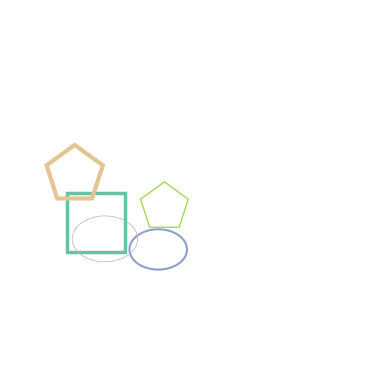[{"shape": "square", "thickness": 2.5, "radius": 0.38, "center": [0.249, 0.421]}, {"shape": "oval", "thickness": 1.5, "radius": 0.37, "center": [0.411, 0.352]}, {"shape": "pentagon", "thickness": 1, "radius": 0.33, "center": [0.427, 0.463]}, {"shape": "pentagon", "thickness": 3, "radius": 0.38, "center": [0.194, 0.547]}, {"shape": "oval", "thickness": 0.5, "radius": 0.43, "center": [0.272, 0.38]}]